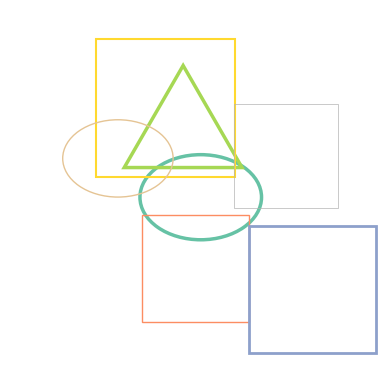[{"shape": "oval", "thickness": 2.5, "radius": 0.79, "center": [0.521, 0.488]}, {"shape": "square", "thickness": 1, "radius": 0.7, "center": [0.507, 0.303]}, {"shape": "square", "thickness": 2, "radius": 0.82, "center": [0.811, 0.248]}, {"shape": "triangle", "thickness": 2.5, "radius": 0.88, "center": [0.476, 0.653]}, {"shape": "square", "thickness": 1.5, "radius": 0.9, "center": [0.43, 0.72]}, {"shape": "oval", "thickness": 1, "radius": 0.72, "center": [0.306, 0.589]}, {"shape": "square", "thickness": 0.5, "radius": 0.67, "center": [0.742, 0.595]}]